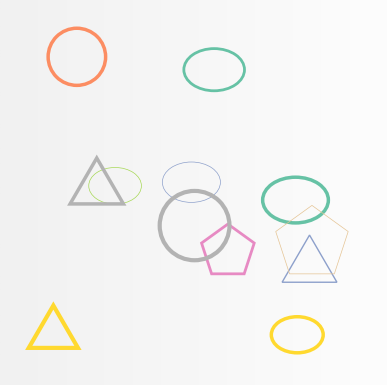[{"shape": "oval", "thickness": 2.5, "radius": 0.42, "center": [0.763, 0.48]}, {"shape": "oval", "thickness": 2, "radius": 0.39, "center": [0.553, 0.819]}, {"shape": "circle", "thickness": 2.5, "radius": 0.37, "center": [0.198, 0.852]}, {"shape": "oval", "thickness": 0.5, "radius": 0.37, "center": [0.494, 0.527]}, {"shape": "triangle", "thickness": 1, "radius": 0.41, "center": [0.799, 0.308]}, {"shape": "pentagon", "thickness": 2, "radius": 0.36, "center": [0.588, 0.347]}, {"shape": "oval", "thickness": 0.5, "radius": 0.34, "center": [0.297, 0.517]}, {"shape": "triangle", "thickness": 3, "radius": 0.37, "center": [0.138, 0.133]}, {"shape": "oval", "thickness": 2.5, "radius": 0.33, "center": [0.767, 0.13]}, {"shape": "pentagon", "thickness": 0.5, "radius": 0.49, "center": [0.805, 0.368]}, {"shape": "circle", "thickness": 3, "radius": 0.45, "center": [0.502, 0.414]}, {"shape": "triangle", "thickness": 2.5, "radius": 0.4, "center": [0.25, 0.51]}]